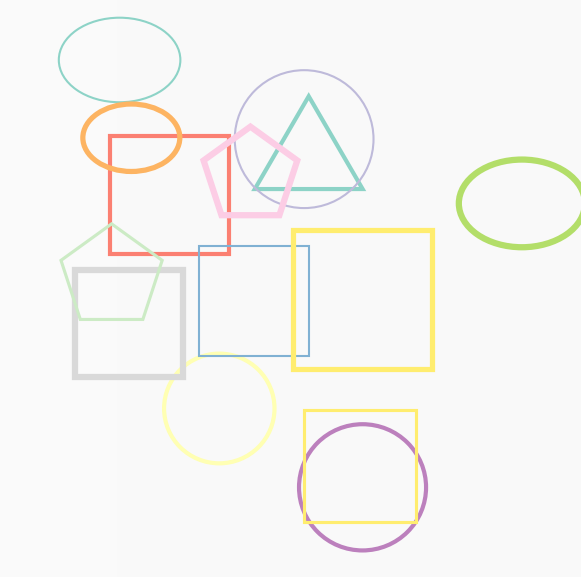[{"shape": "triangle", "thickness": 2, "radius": 0.54, "center": [0.531, 0.725]}, {"shape": "oval", "thickness": 1, "radius": 0.52, "center": [0.206, 0.895]}, {"shape": "circle", "thickness": 2, "radius": 0.47, "center": [0.377, 0.292]}, {"shape": "circle", "thickness": 1, "radius": 0.6, "center": [0.523, 0.758]}, {"shape": "square", "thickness": 2, "radius": 0.51, "center": [0.291, 0.662]}, {"shape": "square", "thickness": 1, "radius": 0.48, "center": [0.437, 0.478]}, {"shape": "oval", "thickness": 2.5, "radius": 0.42, "center": [0.226, 0.761]}, {"shape": "oval", "thickness": 3, "radius": 0.54, "center": [0.898, 0.647]}, {"shape": "pentagon", "thickness": 3, "radius": 0.42, "center": [0.431, 0.695]}, {"shape": "square", "thickness": 3, "radius": 0.46, "center": [0.222, 0.439]}, {"shape": "circle", "thickness": 2, "radius": 0.55, "center": [0.624, 0.155]}, {"shape": "pentagon", "thickness": 1.5, "radius": 0.46, "center": [0.192, 0.52]}, {"shape": "square", "thickness": 2.5, "radius": 0.6, "center": [0.623, 0.48]}, {"shape": "square", "thickness": 1.5, "radius": 0.48, "center": [0.62, 0.192]}]